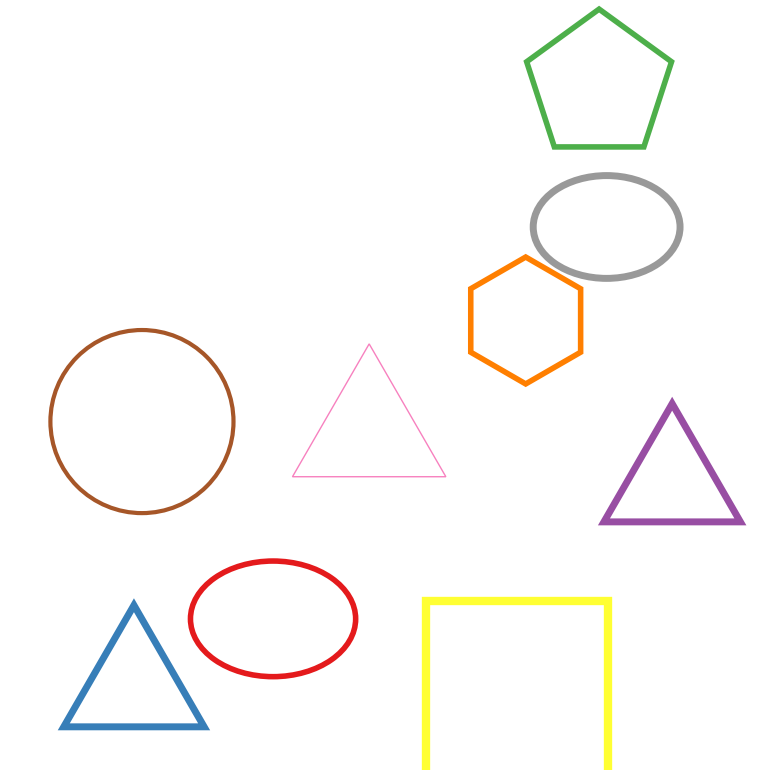[{"shape": "oval", "thickness": 2, "radius": 0.54, "center": [0.355, 0.196]}, {"shape": "triangle", "thickness": 2.5, "radius": 0.53, "center": [0.174, 0.109]}, {"shape": "pentagon", "thickness": 2, "radius": 0.49, "center": [0.778, 0.889]}, {"shape": "triangle", "thickness": 2.5, "radius": 0.51, "center": [0.873, 0.373]}, {"shape": "hexagon", "thickness": 2, "radius": 0.41, "center": [0.683, 0.584]}, {"shape": "square", "thickness": 3, "radius": 0.59, "center": [0.671, 0.101]}, {"shape": "circle", "thickness": 1.5, "radius": 0.59, "center": [0.184, 0.453]}, {"shape": "triangle", "thickness": 0.5, "radius": 0.57, "center": [0.479, 0.438]}, {"shape": "oval", "thickness": 2.5, "radius": 0.48, "center": [0.788, 0.705]}]